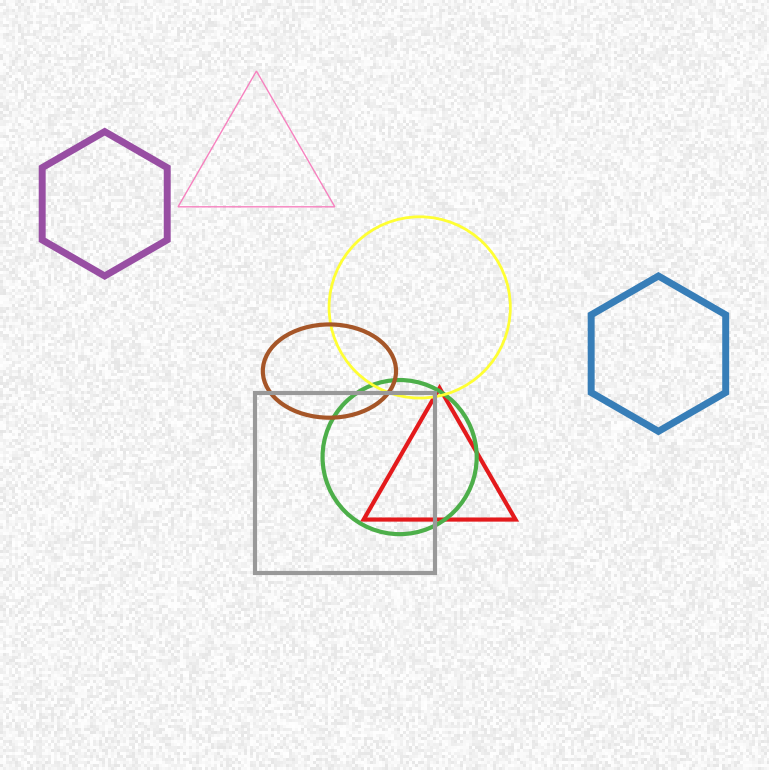[{"shape": "triangle", "thickness": 1.5, "radius": 0.57, "center": [0.571, 0.382]}, {"shape": "hexagon", "thickness": 2.5, "radius": 0.5, "center": [0.855, 0.541]}, {"shape": "circle", "thickness": 1.5, "radius": 0.5, "center": [0.519, 0.406]}, {"shape": "hexagon", "thickness": 2.5, "radius": 0.47, "center": [0.136, 0.735]}, {"shape": "circle", "thickness": 1, "radius": 0.59, "center": [0.545, 0.601]}, {"shape": "oval", "thickness": 1.5, "radius": 0.43, "center": [0.428, 0.518]}, {"shape": "triangle", "thickness": 0.5, "radius": 0.59, "center": [0.333, 0.79]}, {"shape": "square", "thickness": 1.5, "radius": 0.59, "center": [0.448, 0.373]}]